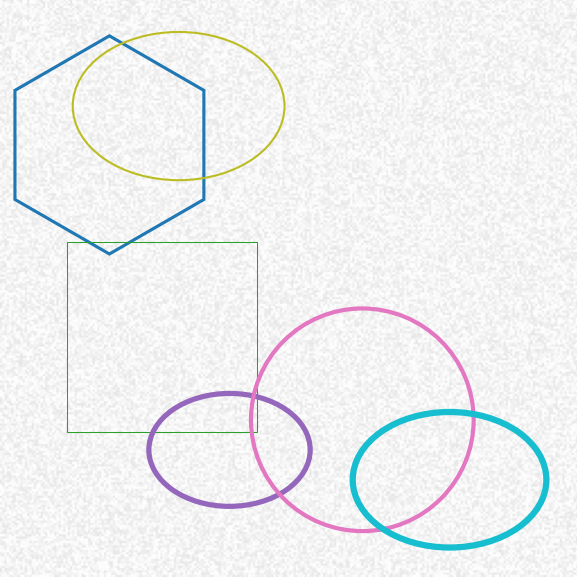[{"shape": "hexagon", "thickness": 1.5, "radius": 0.94, "center": [0.189, 0.748]}, {"shape": "square", "thickness": 0.5, "radius": 0.82, "center": [0.28, 0.416]}, {"shape": "oval", "thickness": 2.5, "radius": 0.7, "center": [0.397, 0.22]}, {"shape": "circle", "thickness": 2, "radius": 0.96, "center": [0.627, 0.272]}, {"shape": "oval", "thickness": 1, "radius": 0.92, "center": [0.309, 0.815]}, {"shape": "oval", "thickness": 3, "radius": 0.84, "center": [0.778, 0.168]}]